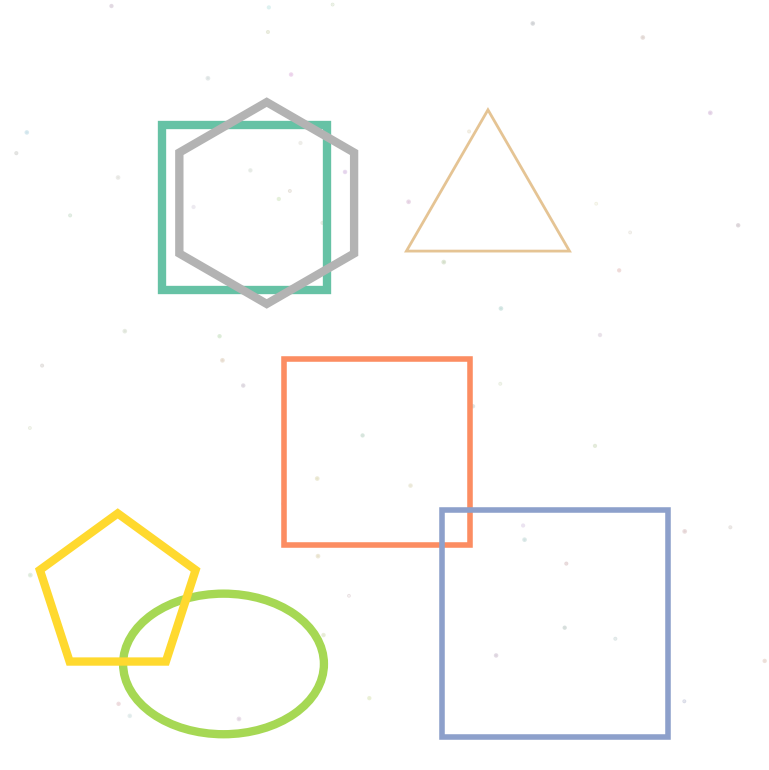[{"shape": "square", "thickness": 3, "radius": 0.54, "center": [0.318, 0.73]}, {"shape": "square", "thickness": 2, "radius": 0.6, "center": [0.489, 0.413]}, {"shape": "square", "thickness": 2, "radius": 0.74, "center": [0.721, 0.19]}, {"shape": "oval", "thickness": 3, "radius": 0.65, "center": [0.29, 0.138]}, {"shape": "pentagon", "thickness": 3, "radius": 0.53, "center": [0.153, 0.227]}, {"shape": "triangle", "thickness": 1, "radius": 0.61, "center": [0.634, 0.735]}, {"shape": "hexagon", "thickness": 3, "radius": 0.66, "center": [0.346, 0.736]}]